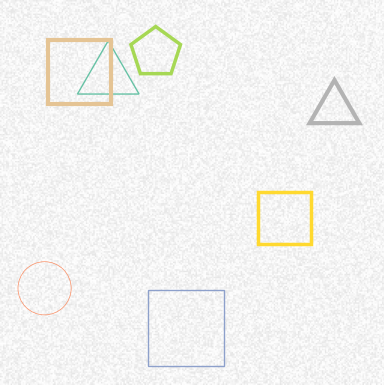[{"shape": "triangle", "thickness": 1, "radius": 0.46, "center": [0.281, 0.802]}, {"shape": "circle", "thickness": 0.5, "radius": 0.35, "center": [0.116, 0.251]}, {"shape": "square", "thickness": 1, "radius": 0.49, "center": [0.484, 0.147]}, {"shape": "pentagon", "thickness": 2.5, "radius": 0.34, "center": [0.404, 0.863]}, {"shape": "square", "thickness": 2.5, "radius": 0.34, "center": [0.739, 0.434]}, {"shape": "square", "thickness": 3, "radius": 0.41, "center": [0.207, 0.813]}, {"shape": "triangle", "thickness": 3, "radius": 0.37, "center": [0.869, 0.717]}]